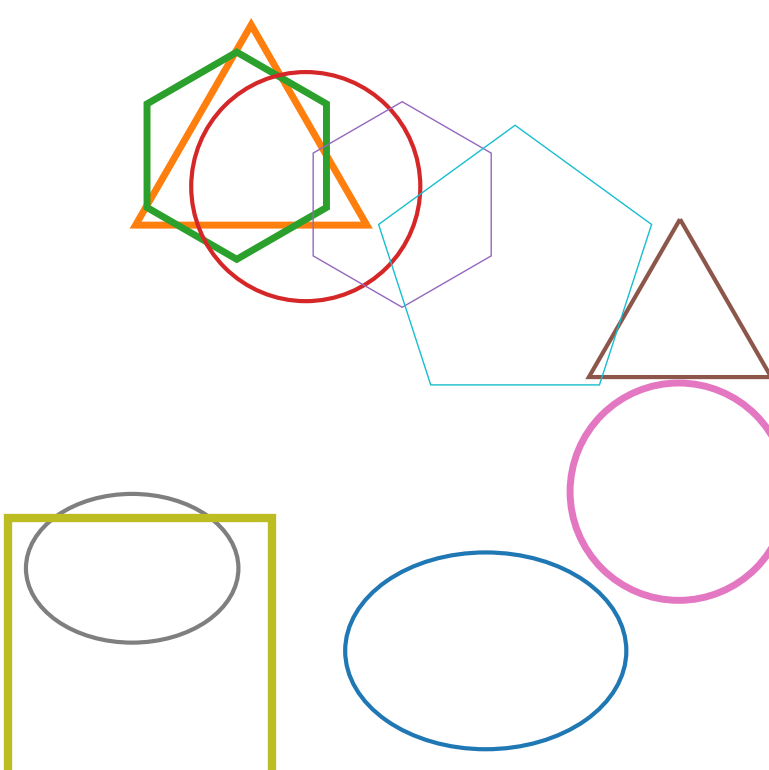[{"shape": "oval", "thickness": 1.5, "radius": 0.91, "center": [0.631, 0.155]}, {"shape": "triangle", "thickness": 2.5, "radius": 0.87, "center": [0.326, 0.794]}, {"shape": "hexagon", "thickness": 2.5, "radius": 0.67, "center": [0.307, 0.798]}, {"shape": "circle", "thickness": 1.5, "radius": 0.74, "center": [0.397, 0.758]}, {"shape": "hexagon", "thickness": 0.5, "radius": 0.67, "center": [0.522, 0.734]}, {"shape": "triangle", "thickness": 1.5, "radius": 0.68, "center": [0.883, 0.579]}, {"shape": "circle", "thickness": 2.5, "radius": 0.71, "center": [0.882, 0.361]}, {"shape": "oval", "thickness": 1.5, "radius": 0.69, "center": [0.172, 0.262]}, {"shape": "square", "thickness": 3, "radius": 0.86, "center": [0.182, 0.155]}, {"shape": "pentagon", "thickness": 0.5, "radius": 0.93, "center": [0.669, 0.651]}]